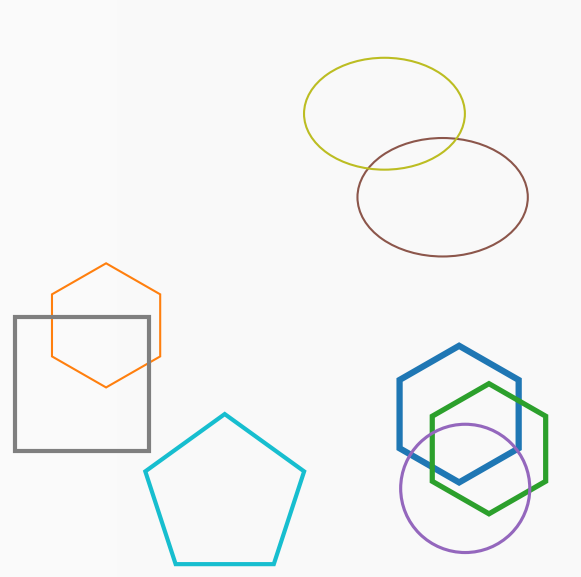[{"shape": "hexagon", "thickness": 3, "radius": 0.59, "center": [0.79, 0.282]}, {"shape": "hexagon", "thickness": 1, "radius": 0.54, "center": [0.183, 0.436]}, {"shape": "hexagon", "thickness": 2.5, "radius": 0.56, "center": [0.841, 0.222]}, {"shape": "circle", "thickness": 1.5, "radius": 0.56, "center": [0.8, 0.153]}, {"shape": "oval", "thickness": 1, "radius": 0.73, "center": [0.762, 0.658]}, {"shape": "square", "thickness": 2, "radius": 0.58, "center": [0.141, 0.334]}, {"shape": "oval", "thickness": 1, "radius": 0.69, "center": [0.661, 0.802]}, {"shape": "pentagon", "thickness": 2, "radius": 0.72, "center": [0.387, 0.138]}]